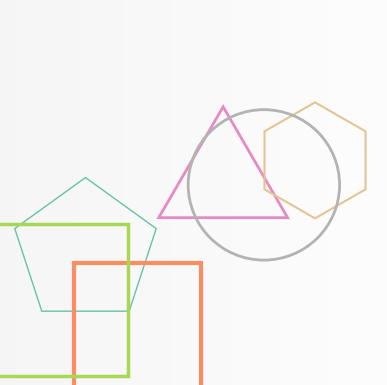[{"shape": "pentagon", "thickness": 1, "radius": 0.96, "center": [0.221, 0.347]}, {"shape": "square", "thickness": 3, "radius": 0.82, "center": [0.354, 0.154]}, {"shape": "triangle", "thickness": 2, "radius": 0.96, "center": [0.576, 0.531]}, {"shape": "square", "thickness": 2.5, "radius": 0.98, "center": [0.134, 0.22]}, {"shape": "hexagon", "thickness": 1.5, "radius": 0.75, "center": [0.813, 0.583]}, {"shape": "circle", "thickness": 2, "radius": 0.98, "center": [0.681, 0.52]}]